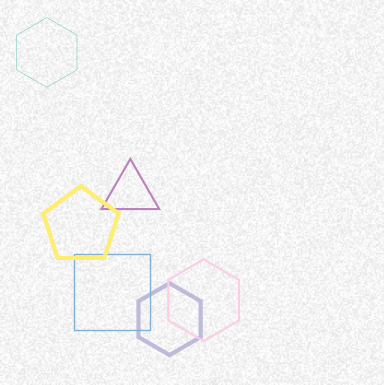[{"shape": "hexagon", "thickness": 0.5, "radius": 0.45, "center": [0.122, 0.864]}, {"shape": "hexagon", "thickness": 3, "radius": 0.47, "center": [0.44, 0.171]}, {"shape": "square", "thickness": 1, "radius": 0.49, "center": [0.291, 0.242]}, {"shape": "hexagon", "thickness": 1.5, "radius": 0.53, "center": [0.529, 0.22]}, {"shape": "triangle", "thickness": 1.5, "radius": 0.43, "center": [0.338, 0.5]}, {"shape": "pentagon", "thickness": 3, "radius": 0.52, "center": [0.21, 0.413]}]